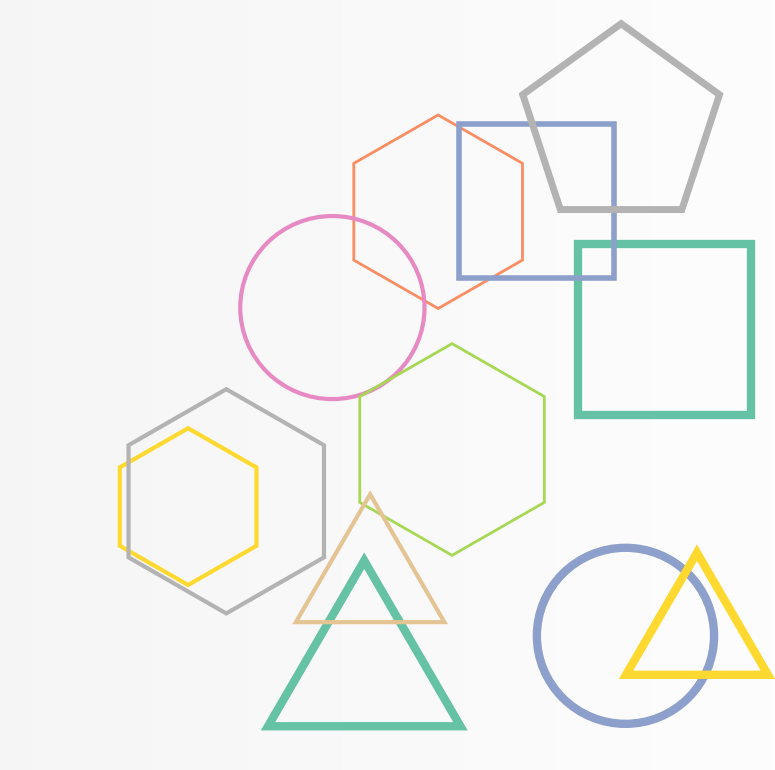[{"shape": "triangle", "thickness": 3, "radius": 0.72, "center": [0.47, 0.128]}, {"shape": "square", "thickness": 3, "radius": 0.56, "center": [0.857, 0.572]}, {"shape": "hexagon", "thickness": 1, "radius": 0.63, "center": [0.565, 0.725]}, {"shape": "circle", "thickness": 3, "radius": 0.57, "center": [0.807, 0.174]}, {"shape": "square", "thickness": 2, "radius": 0.5, "center": [0.693, 0.739]}, {"shape": "circle", "thickness": 1.5, "radius": 0.59, "center": [0.429, 0.601]}, {"shape": "hexagon", "thickness": 1, "radius": 0.69, "center": [0.583, 0.416]}, {"shape": "triangle", "thickness": 3, "radius": 0.53, "center": [0.899, 0.177]}, {"shape": "hexagon", "thickness": 1.5, "radius": 0.51, "center": [0.243, 0.342]}, {"shape": "triangle", "thickness": 1.5, "radius": 0.55, "center": [0.478, 0.247]}, {"shape": "hexagon", "thickness": 1.5, "radius": 0.73, "center": [0.292, 0.349]}, {"shape": "pentagon", "thickness": 2.5, "radius": 0.67, "center": [0.801, 0.836]}]